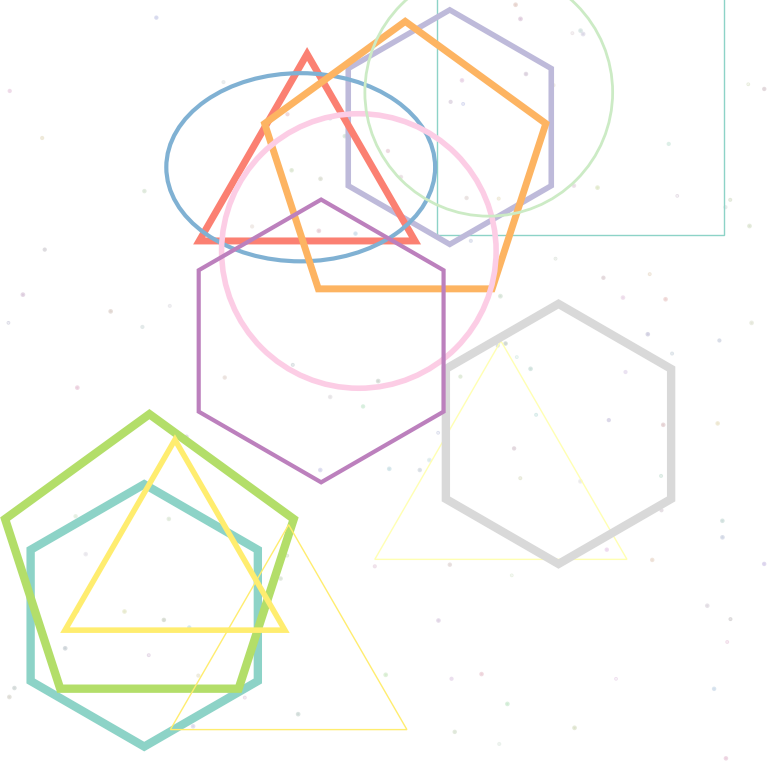[{"shape": "square", "thickness": 0.5, "radius": 0.93, "center": [0.754, 0.881]}, {"shape": "hexagon", "thickness": 3, "radius": 0.85, "center": [0.187, 0.201]}, {"shape": "triangle", "thickness": 0.5, "radius": 0.95, "center": [0.651, 0.368]}, {"shape": "hexagon", "thickness": 2, "radius": 0.76, "center": [0.584, 0.835]}, {"shape": "triangle", "thickness": 2.5, "radius": 0.81, "center": [0.399, 0.768]}, {"shape": "oval", "thickness": 1.5, "radius": 0.87, "center": [0.391, 0.783]}, {"shape": "pentagon", "thickness": 2.5, "radius": 0.96, "center": [0.526, 0.78]}, {"shape": "pentagon", "thickness": 3, "radius": 0.99, "center": [0.194, 0.265]}, {"shape": "circle", "thickness": 2, "radius": 0.89, "center": [0.466, 0.674]}, {"shape": "hexagon", "thickness": 3, "radius": 0.84, "center": [0.725, 0.436]}, {"shape": "hexagon", "thickness": 1.5, "radius": 0.92, "center": [0.417, 0.557]}, {"shape": "circle", "thickness": 1, "radius": 0.8, "center": [0.635, 0.88]}, {"shape": "triangle", "thickness": 0.5, "radius": 0.89, "center": [0.375, 0.141]}, {"shape": "triangle", "thickness": 2, "radius": 0.82, "center": [0.227, 0.264]}]